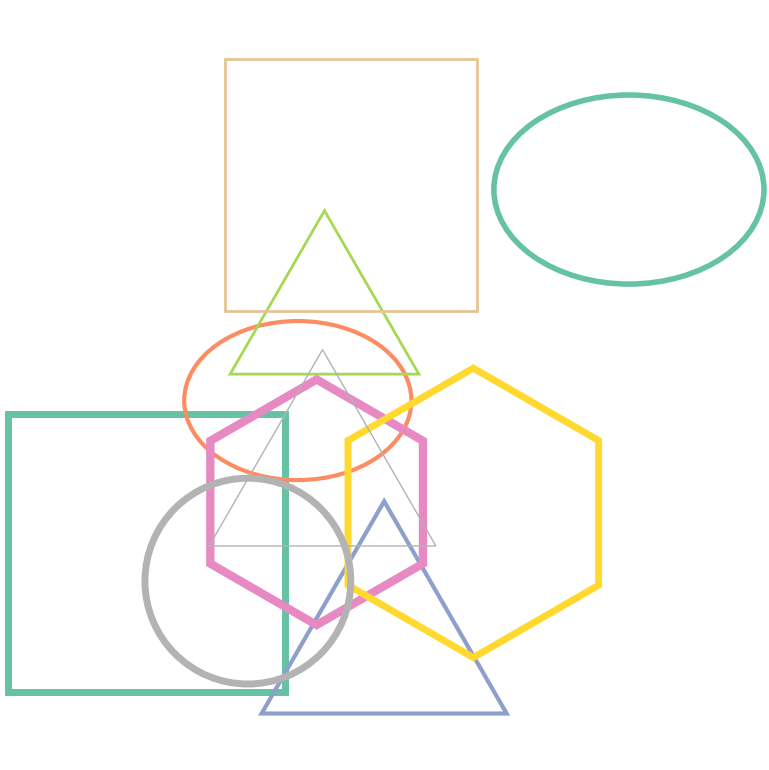[{"shape": "oval", "thickness": 2, "radius": 0.88, "center": [0.817, 0.754]}, {"shape": "square", "thickness": 2.5, "radius": 0.9, "center": [0.191, 0.282]}, {"shape": "oval", "thickness": 1.5, "radius": 0.74, "center": [0.387, 0.48]}, {"shape": "triangle", "thickness": 1.5, "radius": 0.92, "center": [0.499, 0.165]}, {"shape": "hexagon", "thickness": 3, "radius": 0.8, "center": [0.411, 0.348]}, {"shape": "triangle", "thickness": 1, "radius": 0.71, "center": [0.421, 0.585]}, {"shape": "hexagon", "thickness": 2.5, "radius": 0.94, "center": [0.615, 0.334]}, {"shape": "square", "thickness": 1, "radius": 0.82, "center": [0.455, 0.759]}, {"shape": "triangle", "thickness": 0.5, "radius": 0.85, "center": [0.419, 0.376]}, {"shape": "circle", "thickness": 2.5, "radius": 0.67, "center": [0.322, 0.245]}]